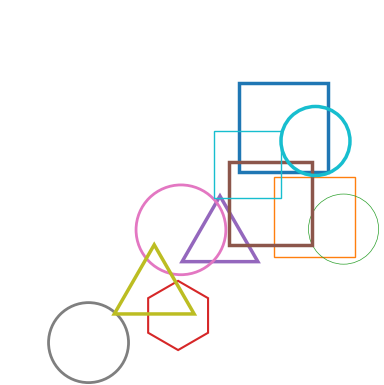[{"shape": "square", "thickness": 2.5, "radius": 0.58, "center": [0.737, 0.67]}, {"shape": "square", "thickness": 1, "radius": 0.52, "center": [0.817, 0.437]}, {"shape": "circle", "thickness": 0.5, "radius": 0.46, "center": [0.892, 0.405]}, {"shape": "hexagon", "thickness": 1.5, "radius": 0.45, "center": [0.463, 0.181]}, {"shape": "triangle", "thickness": 2.5, "radius": 0.57, "center": [0.571, 0.377]}, {"shape": "square", "thickness": 2.5, "radius": 0.54, "center": [0.703, 0.471]}, {"shape": "circle", "thickness": 2, "radius": 0.58, "center": [0.47, 0.403]}, {"shape": "circle", "thickness": 2, "radius": 0.52, "center": [0.23, 0.11]}, {"shape": "triangle", "thickness": 2.5, "radius": 0.6, "center": [0.401, 0.244]}, {"shape": "circle", "thickness": 2.5, "radius": 0.45, "center": [0.819, 0.634]}, {"shape": "square", "thickness": 1, "radius": 0.44, "center": [0.643, 0.573]}]